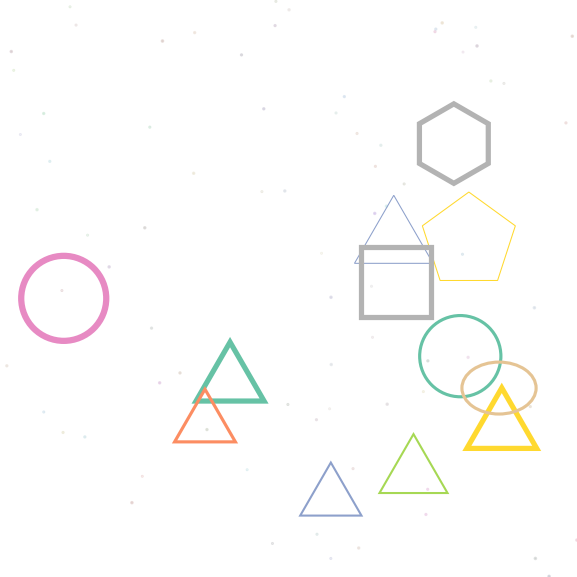[{"shape": "triangle", "thickness": 2.5, "radius": 0.34, "center": [0.398, 0.339]}, {"shape": "circle", "thickness": 1.5, "radius": 0.35, "center": [0.797, 0.382]}, {"shape": "triangle", "thickness": 1.5, "radius": 0.3, "center": [0.355, 0.264]}, {"shape": "triangle", "thickness": 0.5, "radius": 0.39, "center": [0.682, 0.582]}, {"shape": "triangle", "thickness": 1, "radius": 0.31, "center": [0.573, 0.137]}, {"shape": "circle", "thickness": 3, "radius": 0.37, "center": [0.11, 0.483]}, {"shape": "triangle", "thickness": 1, "radius": 0.34, "center": [0.716, 0.179]}, {"shape": "triangle", "thickness": 2.5, "radius": 0.35, "center": [0.869, 0.258]}, {"shape": "pentagon", "thickness": 0.5, "radius": 0.42, "center": [0.812, 0.582]}, {"shape": "oval", "thickness": 1.5, "radius": 0.32, "center": [0.864, 0.327]}, {"shape": "square", "thickness": 2.5, "radius": 0.3, "center": [0.685, 0.511]}, {"shape": "hexagon", "thickness": 2.5, "radius": 0.34, "center": [0.786, 0.75]}]